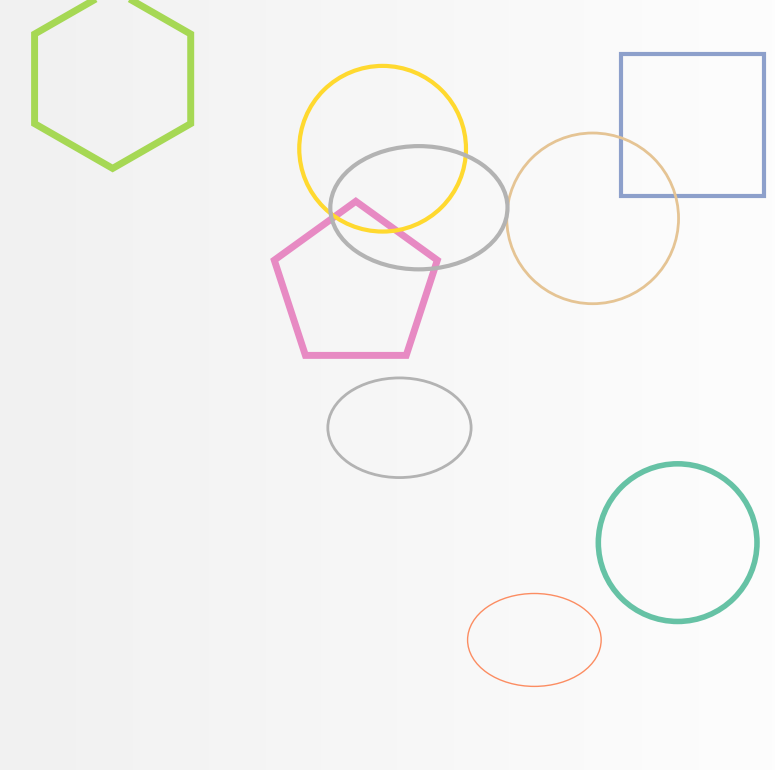[{"shape": "circle", "thickness": 2, "radius": 0.51, "center": [0.874, 0.295]}, {"shape": "oval", "thickness": 0.5, "radius": 0.43, "center": [0.69, 0.169]}, {"shape": "square", "thickness": 1.5, "radius": 0.46, "center": [0.894, 0.837]}, {"shape": "pentagon", "thickness": 2.5, "radius": 0.55, "center": [0.459, 0.628]}, {"shape": "hexagon", "thickness": 2.5, "radius": 0.58, "center": [0.145, 0.898]}, {"shape": "circle", "thickness": 1.5, "radius": 0.54, "center": [0.494, 0.807]}, {"shape": "circle", "thickness": 1, "radius": 0.55, "center": [0.765, 0.716]}, {"shape": "oval", "thickness": 1, "radius": 0.46, "center": [0.515, 0.444]}, {"shape": "oval", "thickness": 1.5, "radius": 0.57, "center": [0.541, 0.73]}]